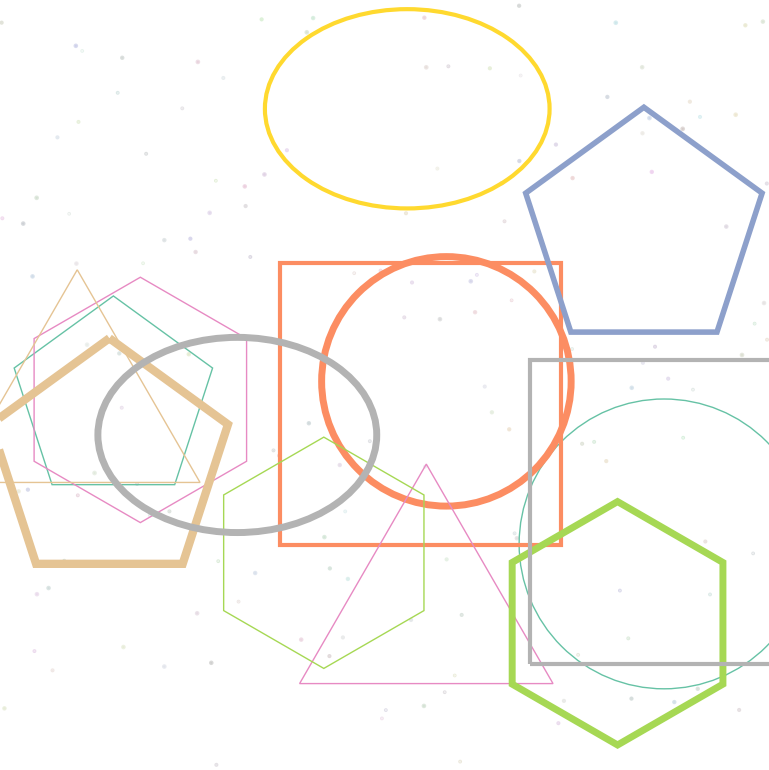[{"shape": "circle", "thickness": 0.5, "radius": 0.94, "center": [0.862, 0.294]}, {"shape": "pentagon", "thickness": 0.5, "radius": 0.68, "center": [0.147, 0.48]}, {"shape": "circle", "thickness": 2.5, "radius": 0.81, "center": [0.58, 0.505]}, {"shape": "square", "thickness": 1.5, "radius": 0.91, "center": [0.546, 0.475]}, {"shape": "pentagon", "thickness": 2, "radius": 0.81, "center": [0.836, 0.699]}, {"shape": "hexagon", "thickness": 0.5, "radius": 0.8, "center": [0.182, 0.481]}, {"shape": "triangle", "thickness": 0.5, "radius": 0.95, "center": [0.554, 0.207]}, {"shape": "hexagon", "thickness": 2.5, "radius": 0.79, "center": [0.802, 0.191]}, {"shape": "hexagon", "thickness": 0.5, "radius": 0.75, "center": [0.421, 0.282]}, {"shape": "oval", "thickness": 1.5, "radius": 0.92, "center": [0.529, 0.859]}, {"shape": "pentagon", "thickness": 3, "radius": 0.81, "center": [0.142, 0.399]}, {"shape": "triangle", "thickness": 0.5, "radius": 0.92, "center": [0.1, 0.466]}, {"shape": "square", "thickness": 1.5, "radius": 0.98, "center": [0.886, 0.335]}, {"shape": "oval", "thickness": 2.5, "radius": 0.91, "center": [0.308, 0.435]}]